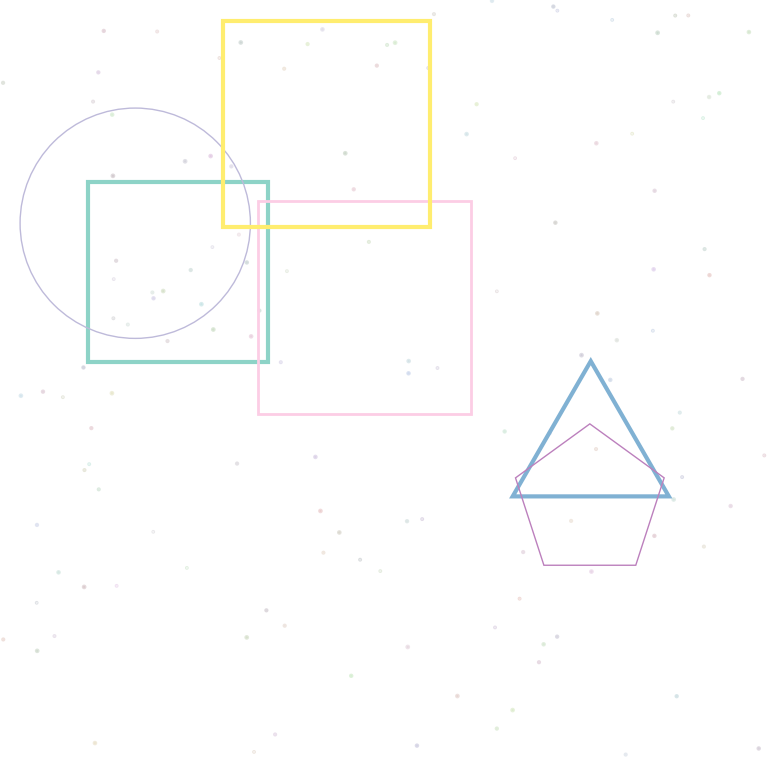[{"shape": "square", "thickness": 1.5, "radius": 0.58, "center": [0.231, 0.646]}, {"shape": "circle", "thickness": 0.5, "radius": 0.75, "center": [0.176, 0.71]}, {"shape": "triangle", "thickness": 1.5, "radius": 0.59, "center": [0.767, 0.414]}, {"shape": "square", "thickness": 1, "radius": 0.69, "center": [0.473, 0.601]}, {"shape": "pentagon", "thickness": 0.5, "radius": 0.51, "center": [0.766, 0.348]}, {"shape": "square", "thickness": 1.5, "radius": 0.67, "center": [0.424, 0.839]}]